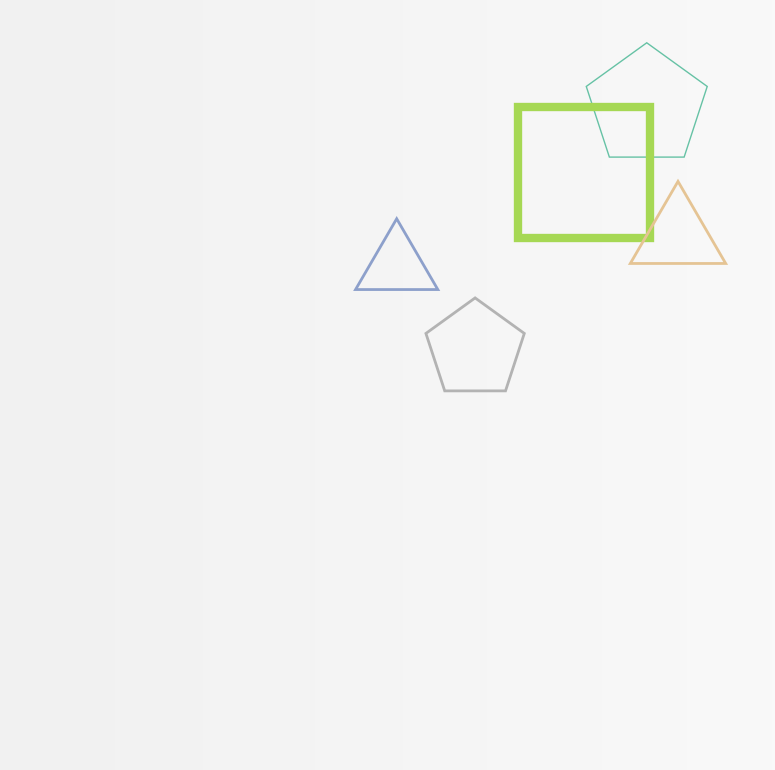[{"shape": "pentagon", "thickness": 0.5, "radius": 0.41, "center": [0.835, 0.862]}, {"shape": "triangle", "thickness": 1, "radius": 0.31, "center": [0.512, 0.655]}, {"shape": "square", "thickness": 3, "radius": 0.43, "center": [0.753, 0.776]}, {"shape": "triangle", "thickness": 1, "radius": 0.36, "center": [0.875, 0.693]}, {"shape": "pentagon", "thickness": 1, "radius": 0.33, "center": [0.613, 0.546]}]